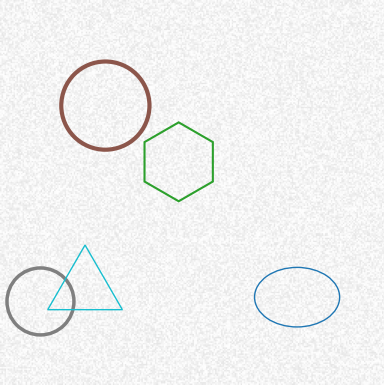[{"shape": "oval", "thickness": 1, "radius": 0.55, "center": [0.772, 0.228]}, {"shape": "hexagon", "thickness": 1.5, "radius": 0.51, "center": [0.464, 0.58]}, {"shape": "circle", "thickness": 3, "radius": 0.57, "center": [0.274, 0.726]}, {"shape": "circle", "thickness": 2.5, "radius": 0.43, "center": [0.105, 0.217]}, {"shape": "triangle", "thickness": 1, "radius": 0.56, "center": [0.221, 0.252]}]